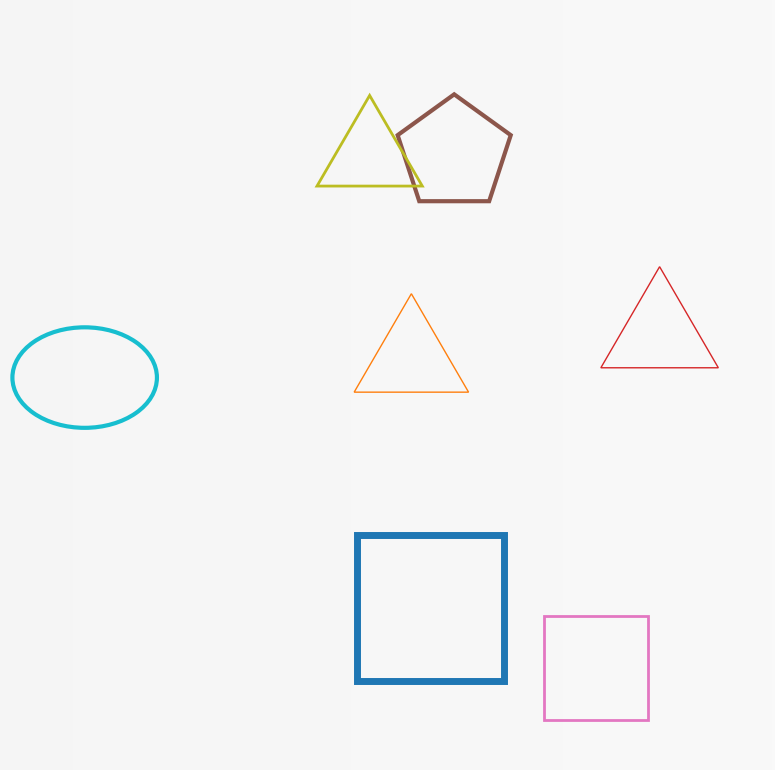[{"shape": "square", "thickness": 2.5, "radius": 0.47, "center": [0.556, 0.21]}, {"shape": "triangle", "thickness": 0.5, "radius": 0.43, "center": [0.531, 0.533]}, {"shape": "triangle", "thickness": 0.5, "radius": 0.44, "center": [0.851, 0.566]}, {"shape": "pentagon", "thickness": 1.5, "radius": 0.38, "center": [0.586, 0.801]}, {"shape": "square", "thickness": 1, "radius": 0.34, "center": [0.769, 0.133]}, {"shape": "triangle", "thickness": 1, "radius": 0.39, "center": [0.477, 0.798]}, {"shape": "oval", "thickness": 1.5, "radius": 0.47, "center": [0.109, 0.51]}]